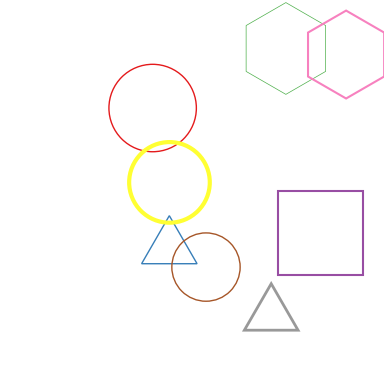[{"shape": "circle", "thickness": 1, "radius": 0.57, "center": [0.396, 0.719]}, {"shape": "triangle", "thickness": 1, "radius": 0.42, "center": [0.44, 0.357]}, {"shape": "hexagon", "thickness": 0.5, "radius": 0.6, "center": [0.743, 0.874]}, {"shape": "square", "thickness": 1.5, "radius": 0.55, "center": [0.833, 0.394]}, {"shape": "circle", "thickness": 3, "radius": 0.52, "center": [0.44, 0.526]}, {"shape": "circle", "thickness": 1, "radius": 0.44, "center": [0.535, 0.306]}, {"shape": "hexagon", "thickness": 1.5, "radius": 0.57, "center": [0.899, 0.858]}, {"shape": "triangle", "thickness": 2, "radius": 0.4, "center": [0.704, 0.183]}]